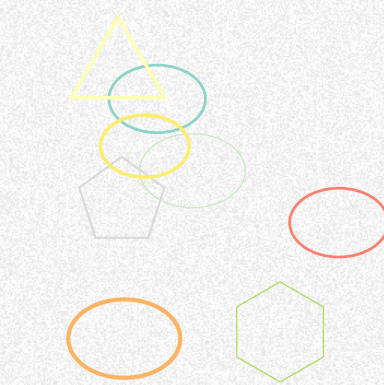[{"shape": "oval", "thickness": 2, "radius": 0.63, "center": [0.408, 0.743]}, {"shape": "triangle", "thickness": 2.5, "radius": 0.7, "center": [0.307, 0.816]}, {"shape": "oval", "thickness": 2, "radius": 0.64, "center": [0.88, 0.422]}, {"shape": "oval", "thickness": 3, "radius": 0.73, "center": [0.323, 0.121]}, {"shape": "hexagon", "thickness": 1, "radius": 0.65, "center": [0.728, 0.138]}, {"shape": "pentagon", "thickness": 1.5, "radius": 0.58, "center": [0.316, 0.477]}, {"shape": "oval", "thickness": 1, "radius": 0.69, "center": [0.5, 0.557]}, {"shape": "oval", "thickness": 2.5, "radius": 0.58, "center": [0.376, 0.62]}]